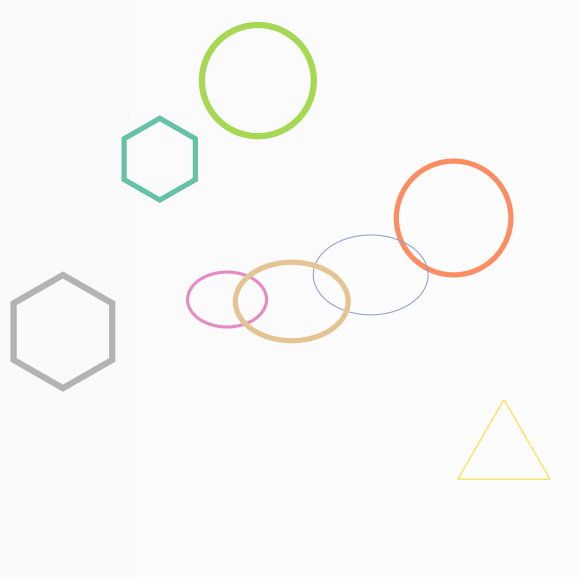[{"shape": "hexagon", "thickness": 2.5, "radius": 0.35, "center": [0.275, 0.724]}, {"shape": "circle", "thickness": 2.5, "radius": 0.49, "center": [0.78, 0.622]}, {"shape": "oval", "thickness": 0.5, "radius": 0.49, "center": [0.638, 0.523]}, {"shape": "oval", "thickness": 1.5, "radius": 0.34, "center": [0.391, 0.48]}, {"shape": "circle", "thickness": 3, "radius": 0.48, "center": [0.444, 0.86]}, {"shape": "triangle", "thickness": 0.5, "radius": 0.46, "center": [0.867, 0.215]}, {"shape": "oval", "thickness": 2.5, "radius": 0.49, "center": [0.502, 0.477]}, {"shape": "hexagon", "thickness": 3, "radius": 0.49, "center": [0.108, 0.425]}]